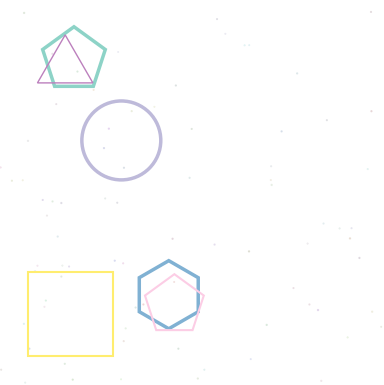[{"shape": "pentagon", "thickness": 2.5, "radius": 0.43, "center": [0.192, 0.845]}, {"shape": "circle", "thickness": 2.5, "radius": 0.51, "center": [0.315, 0.635]}, {"shape": "hexagon", "thickness": 2.5, "radius": 0.44, "center": [0.438, 0.235]}, {"shape": "pentagon", "thickness": 1.5, "radius": 0.4, "center": [0.453, 0.208]}, {"shape": "triangle", "thickness": 1, "radius": 0.42, "center": [0.169, 0.826]}, {"shape": "square", "thickness": 1.5, "radius": 0.55, "center": [0.183, 0.184]}]